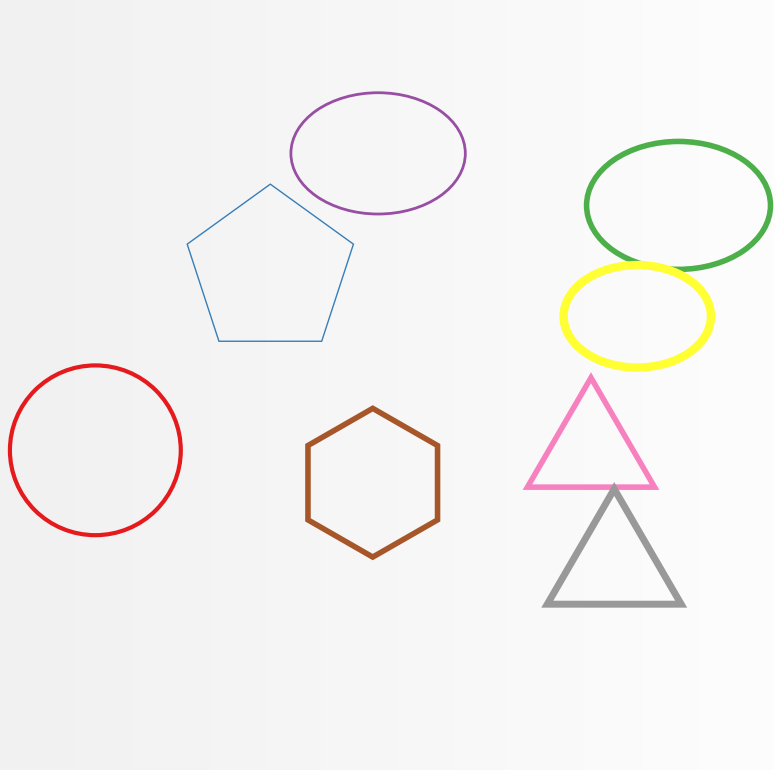[{"shape": "circle", "thickness": 1.5, "radius": 0.55, "center": [0.123, 0.415]}, {"shape": "pentagon", "thickness": 0.5, "radius": 0.56, "center": [0.349, 0.648]}, {"shape": "oval", "thickness": 2, "radius": 0.59, "center": [0.876, 0.733]}, {"shape": "oval", "thickness": 1, "radius": 0.56, "center": [0.488, 0.801]}, {"shape": "oval", "thickness": 3, "radius": 0.48, "center": [0.822, 0.589]}, {"shape": "hexagon", "thickness": 2, "radius": 0.48, "center": [0.481, 0.373]}, {"shape": "triangle", "thickness": 2, "radius": 0.47, "center": [0.763, 0.415]}, {"shape": "triangle", "thickness": 2.5, "radius": 0.5, "center": [0.793, 0.265]}]